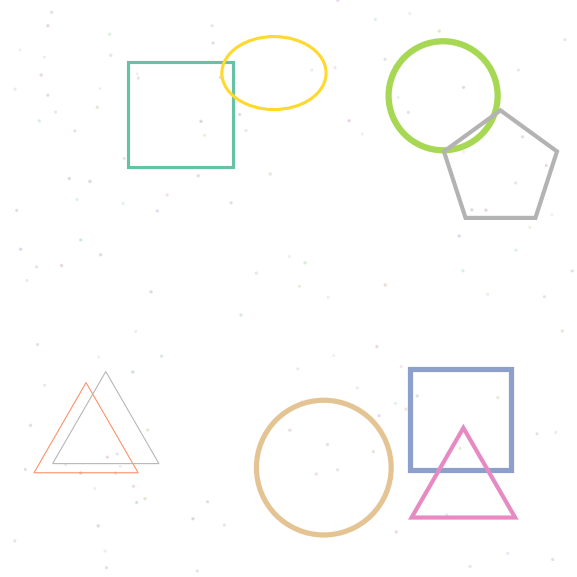[{"shape": "square", "thickness": 1.5, "radius": 0.45, "center": [0.313, 0.8]}, {"shape": "triangle", "thickness": 0.5, "radius": 0.52, "center": [0.149, 0.233]}, {"shape": "square", "thickness": 2.5, "radius": 0.44, "center": [0.798, 0.273]}, {"shape": "triangle", "thickness": 2, "radius": 0.52, "center": [0.802, 0.155]}, {"shape": "circle", "thickness": 3, "radius": 0.47, "center": [0.767, 0.833]}, {"shape": "oval", "thickness": 1.5, "radius": 0.45, "center": [0.474, 0.873]}, {"shape": "circle", "thickness": 2.5, "radius": 0.58, "center": [0.561, 0.189]}, {"shape": "pentagon", "thickness": 2, "radius": 0.51, "center": [0.867, 0.705]}, {"shape": "triangle", "thickness": 0.5, "radius": 0.53, "center": [0.183, 0.249]}]